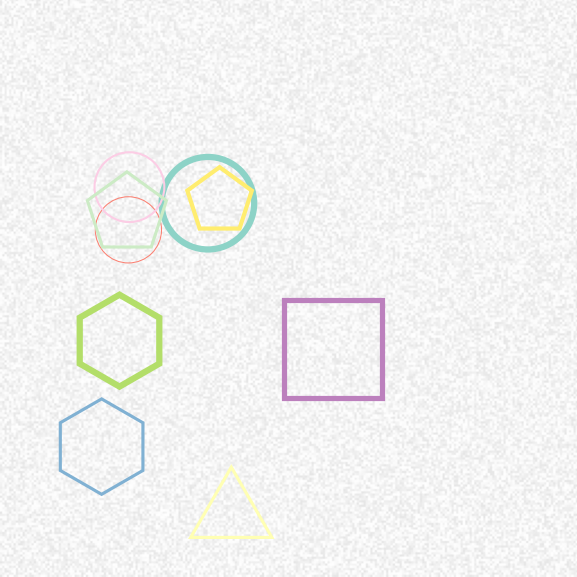[{"shape": "circle", "thickness": 3, "radius": 0.4, "center": [0.36, 0.647]}, {"shape": "triangle", "thickness": 1.5, "radius": 0.41, "center": [0.401, 0.109]}, {"shape": "circle", "thickness": 0.5, "radius": 0.29, "center": [0.222, 0.601]}, {"shape": "hexagon", "thickness": 1.5, "radius": 0.41, "center": [0.176, 0.226]}, {"shape": "hexagon", "thickness": 3, "radius": 0.4, "center": [0.207, 0.409]}, {"shape": "circle", "thickness": 1, "radius": 0.3, "center": [0.224, 0.675]}, {"shape": "square", "thickness": 2.5, "radius": 0.42, "center": [0.577, 0.394]}, {"shape": "pentagon", "thickness": 1.5, "radius": 0.36, "center": [0.22, 0.63]}, {"shape": "pentagon", "thickness": 2, "radius": 0.29, "center": [0.38, 0.651]}]